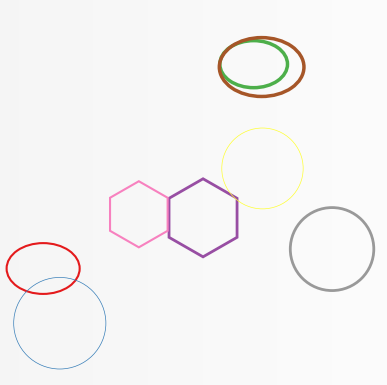[{"shape": "oval", "thickness": 1.5, "radius": 0.47, "center": [0.111, 0.303]}, {"shape": "circle", "thickness": 0.5, "radius": 0.59, "center": [0.154, 0.16]}, {"shape": "oval", "thickness": 2.5, "radius": 0.44, "center": [0.655, 0.833]}, {"shape": "hexagon", "thickness": 2, "radius": 0.51, "center": [0.524, 0.434]}, {"shape": "circle", "thickness": 0.5, "radius": 0.53, "center": [0.677, 0.562]}, {"shape": "oval", "thickness": 2.5, "radius": 0.55, "center": [0.675, 0.826]}, {"shape": "hexagon", "thickness": 1.5, "radius": 0.43, "center": [0.358, 0.443]}, {"shape": "circle", "thickness": 2, "radius": 0.54, "center": [0.857, 0.353]}]